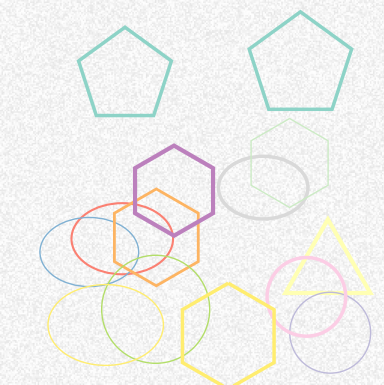[{"shape": "pentagon", "thickness": 2.5, "radius": 0.7, "center": [0.78, 0.829]}, {"shape": "pentagon", "thickness": 2.5, "radius": 0.63, "center": [0.325, 0.802]}, {"shape": "triangle", "thickness": 3, "radius": 0.64, "center": [0.852, 0.303]}, {"shape": "circle", "thickness": 1, "radius": 0.53, "center": [0.858, 0.136]}, {"shape": "oval", "thickness": 1.5, "radius": 0.66, "center": [0.318, 0.38]}, {"shape": "oval", "thickness": 1, "radius": 0.64, "center": [0.232, 0.345]}, {"shape": "hexagon", "thickness": 2, "radius": 0.63, "center": [0.406, 0.383]}, {"shape": "circle", "thickness": 1, "radius": 0.7, "center": [0.404, 0.197]}, {"shape": "circle", "thickness": 2.5, "radius": 0.51, "center": [0.796, 0.229]}, {"shape": "oval", "thickness": 2.5, "radius": 0.58, "center": [0.684, 0.513]}, {"shape": "hexagon", "thickness": 3, "radius": 0.58, "center": [0.452, 0.505]}, {"shape": "hexagon", "thickness": 1, "radius": 0.58, "center": [0.752, 0.577]}, {"shape": "hexagon", "thickness": 2.5, "radius": 0.69, "center": [0.593, 0.127]}, {"shape": "oval", "thickness": 1, "radius": 0.75, "center": [0.275, 0.156]}]